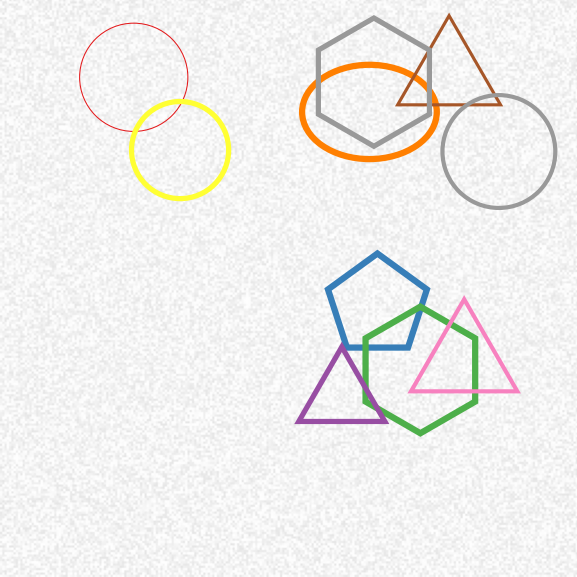[{"shape": "circle", "thickness": 0.5, "radius": 0.47, "center": [0.232, 0.865]}, {"shape": "pentagon", "thickness": 3, "radius": 0.45, "center": [0.654, 0.47]}, {"shape": "hexagon", "thickness": 3, "radius": 0.55, "center": [0.728, 0.359]}, {"shape": "triangle", "thickness": 2.5, "radius": 0.43, "center": [0.592, 0.312]}, {"shape": "oval", "thickness": 3, "radius": 0.58, "center": [0.64, 0.805]}, {"shape": "circle", "thickness": 2.5, "radius": 0.42, "center": [0.312, 0.739]}, {"shape": "triangle", "thickness": 1.5, "radius": 0.51, "center": [0.778, 0.869]}, {"shape": "triangle", "thickness": 2, "radius": 0.53, "center": [0.804, 0.375]}, {"shape": "circle", "thickness": 2, "radius": 0.49, "center": [0.864, 0.737]}, {"shape": "hexagon", "thickness": 2.5, "radius": 0.56, "center": [0.647, 0.857]}]